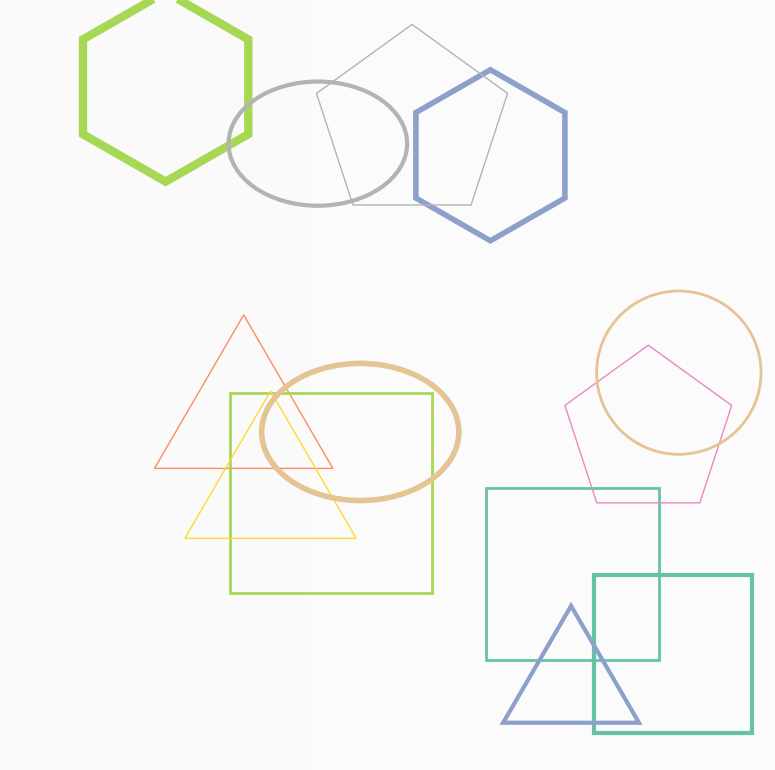[{"shape": "square", "thickness": 1.5, "radius": 0.51, "center": [0.869, 0.151]}, {"shape": "square", "thickness": 1, "radius": 0.56, "center": [0.739, 0.255]}, {"shape": "triangle", "thickness": 0.5, "radius": 0.66, "center": [0.314, 0.458]}, {"shape": "hexagon", "thickness": 2, "radius": 0.56, "center": [0.633, 0.798]}, {"shape": "triangle", "thickness": 1.5, "radius": 0.51, "center": [0.737, 0.112]}, {"shape": "pentagon", "thickness": 0.5, "radius": 0.57, "center": [0.837, 0.439]}, {"shape": "square", "thickness": 1, "radius": 0.65, "center": [0.427, 0.36]}, {"shape": "hexagon", "thickness": 3, "radius": 0.62, "center": [0.214, 0.887]}, {"shape": "triangle", "thickness": 0.5, "radius": 0.64, "center": [0.349, 0.365]}, {"shape": "circle", "thickness": 1, "radius": 0.53, "center": [0.876, 0.516]}, {"shape": "oval", "thickness": 2, "radius": 0.64, "center": [0.465, 0.439]}, {"shape": "oval", "thickness": 1.5, "radius": 0.58, "center": [0.41, 0.813]}, {"shape": "pentagon", "thickness": 0.5, "radius": 0.65, "center": [0.532, 0.839]}]